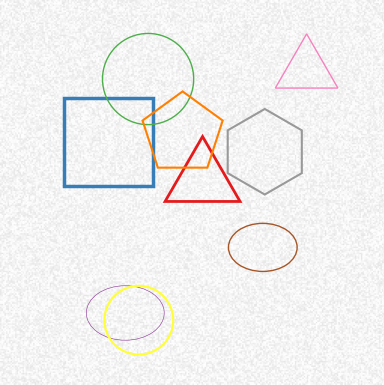[{"shape": "triangle", "thickness": 2, "radius": 0.56, "center": [0.526, 0.533]}, {"shape": "square", "thickness": 2.5, "radius": 0.58, "center": [0.283, 0.631]}, {"shape": "circle", "thickness": 1, "radius": 0.59, "center": [0.385, 0.795]}, {"shape": "oval", "thickness": 0.5, "radius": 0.51, "center": [0.325, 0.187]}, {"shape": "pentagon", "thickness": 1.5, "radius": 0.55, "center": [0.474, 0.653]}, {"shape": "circle", "thickness": 1.5, "radius": 0.45, "center": [0.36, 0.168]}, {"shape": "oval", "thickness": 1, "radius": 0.45, "center": [0.683, 0.357]}, {"shape": "triangle", "thickness": 1, "radius": 0.47, "center": [0.796, 0.818]}, {"shape": "hexagon", "thickness": 1.5, "radius": 0.56, "center": [0.688, 0.606]}]